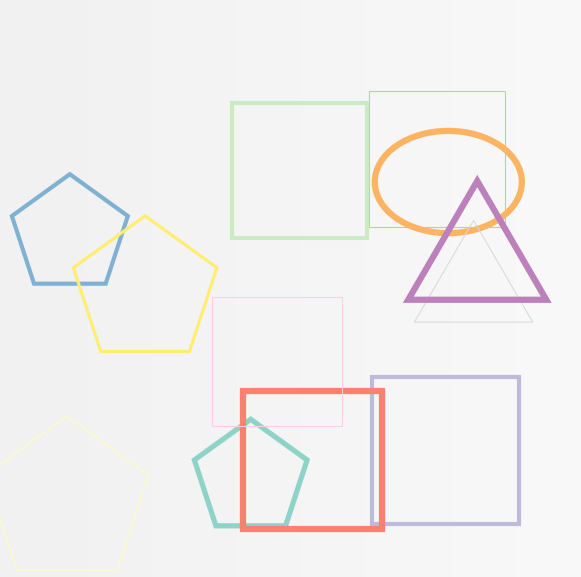[{"shape": "pentagon", "thickness": 2.5, "radius": 0.51, "center": [0.431, 0.171]}, {"shape": "pentagon", "thickness": 0.5, "radius": 0.74, "center": [0.115, 0.131]}, {"shape": "square", "thickness": 2, "radius": 0.64, "center": [0.767, 0.219]}, {"shape": "square", "thickness": 3, "radius": 0.6, "center": [0.538, 0.203]}, {"shape": "pentagon", "thickness": 2, "radius": 0.52, "center": [0.12, 0.593]}, {"shape": "oval", "thickness": 3, "radius": 0.63, "center": [0.771, 0.684]}, {"shape": "square", "thickness": 0.5, "radius": 0.59, "center": [0.752, 0.724]}, {"shape": "square", "thickness": 0.5, "radius": 0.56, "center": [0.477, 0.373]}, {"shape": "triangle", "thickness": 0.5, "radius": 0.59, "center": [0.815, 0.5]}, {"shape": "triangle", "thickness": 3, "radius": 0.69, "center": [0.821, 0.549]}, {"shape": "square", "thickness": 2, "radius": 0.58, "center": [0.515, 0.704]}, {"shape": "pentagon", "thickness": 1.5, "radius": 0.65, "center": [0.25, 0.496]}]